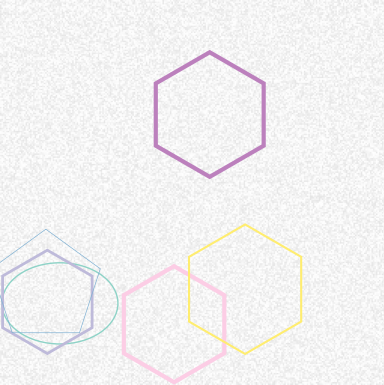[{"shape": "oval", "thickness": 1, "radius": 0.75, "center": [0.156, 0.212]}, {"shape": "hexagon", "thickness": 2, "radius": 0.67, "center": [0.123, 0.216]}, {"shape": "pentagon", "thickness": 0.5, "radius": 0.74, "center": [0.119, 0.256]}, {"shape": "hexagon", "thickness": 3, "radius": 0.75, "center": [0.452, 0.158]}, {"shape": "hexagon", "thickness": 3, "radius": 0.81, "center": [0.545, 0.702]}, {"shape": "hexagon", "thickness": 1.5, "radius": 0.84, "center": [0.637, 0.249]}]